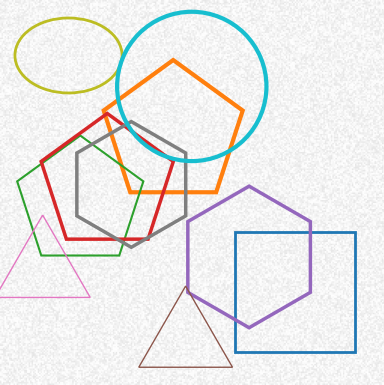[{"shape": "square", "thickness": 2, "radius": 0.78, "center": [0.766, 0.241]}, {"shape": "pentagon", "thickness": 3, "radius": 0.95, "center": [0.45, 0.654]}, {"shape": "pentagon", "thickness": 1.5, "radius": 0.86, "center": [0.208, 0.476]}, {"shape": "pentagon", "thickness": 2.5, "radius": 0.9, "center": [0.279, 0.525]}, {"shape": "hexagon", "thickness": 2.5, "radius": 0.92, "center": [0.647, 0.333]}, {"shape": "triangle", "thickness": 1, "radius": 0.7, "center": [0.482, 0.116]}, {"shape": "triangle", "thickness": 1, "radius": 0.71, "center": [0.111, 0.299]}, {"shape": "hexagon", "thickness": 2.5, "radius": 0.82, "center": [0.341, 0.521]}, {"shape": "oval", "thickness": 2, "radius": 0.7, "center": [0.178, 0.856]}, {"shape": "circle", "thickness": 3, "radius": 0.97, "center": [0.498, 0.775]}]